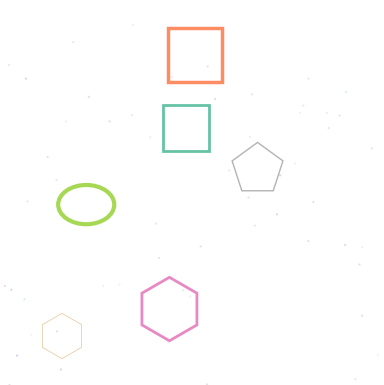[{"shape": "square", "thickness": 2, "radius": 0.3, "center": [0.483, 0.669]}, {"shape": "square", "thickness": 2.5, "radius": 0.35, "center": [0.507, 0.857]}, {"shape": "hexagon", "thickness": 2, "radius": 0.41, "center": [0.44, 0.197]}, {"shape": "oval", "thickness": 3, "radius": 0.36, "center": [0.224, 0.469]}, {"shape": "hexagon", "thickness": 0.5, "radius": 0.29, "center": [0.161, 0.127]}, {"shape": "pentagon", "thickness": 1, "radius": 0.35, "center": [0.669, 0.561]}]